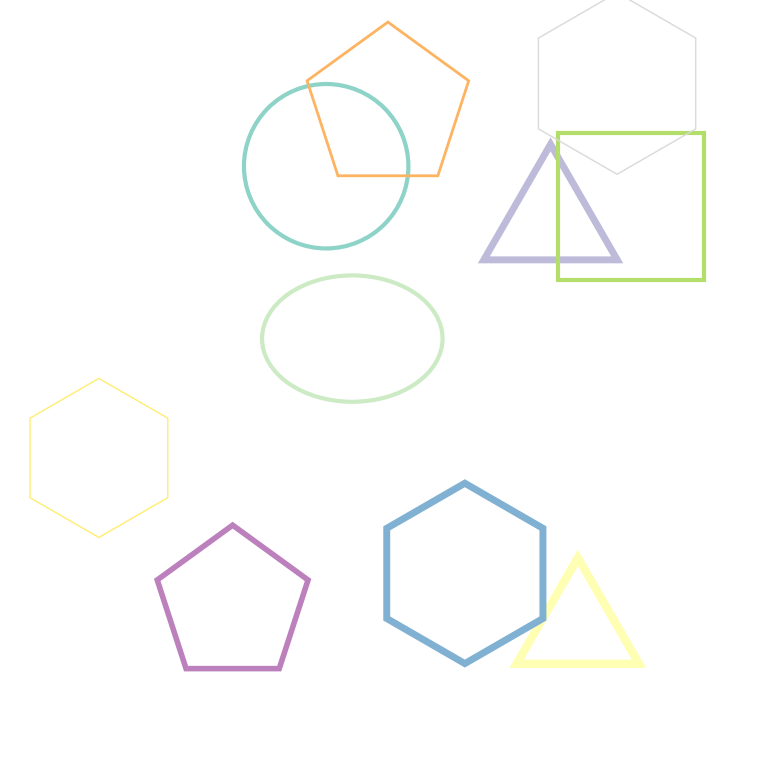[{"shape": "circle", "thickness": 1.5, "radius": 0.53, "center": [0.424, 0.784]}, {"shape": "triangle", "thickness": 3, "radius": 0.46, "center": [0.75, 0.184]}, {"shape": "triangle", "thickness": 2.5, "radius": 0.5, "center": [0.715, 0.713]}, {"shape": "hexagon", "thickness": 2.5, "radius": 0.59, "center": [0.604, 0.255]}, {"shape": "pentagon", "thickness": 1, "radius": 0.55, "center": [0.504, 0.861]}, {"shape": "square", "thickness": 1.5, "radius": 0.48, "center": [0.819, 0.732]}, {"shape": "hexagon", "thickness": 0.5, "radius": 0.59, "center": [0.801, 0.892]}, {"shape": "pentagon", "thickness": 2, "radius": 0.51, "center": [0.302, 0.215]}, {"shape": "oval", "thickness": 1.5, "radius": 0.59, "center": [0.458, 0.56]}, {"shape": "hexagon", "thickness": 0.5, "radius": 0.52, "center": [0.128, 0.405]}]